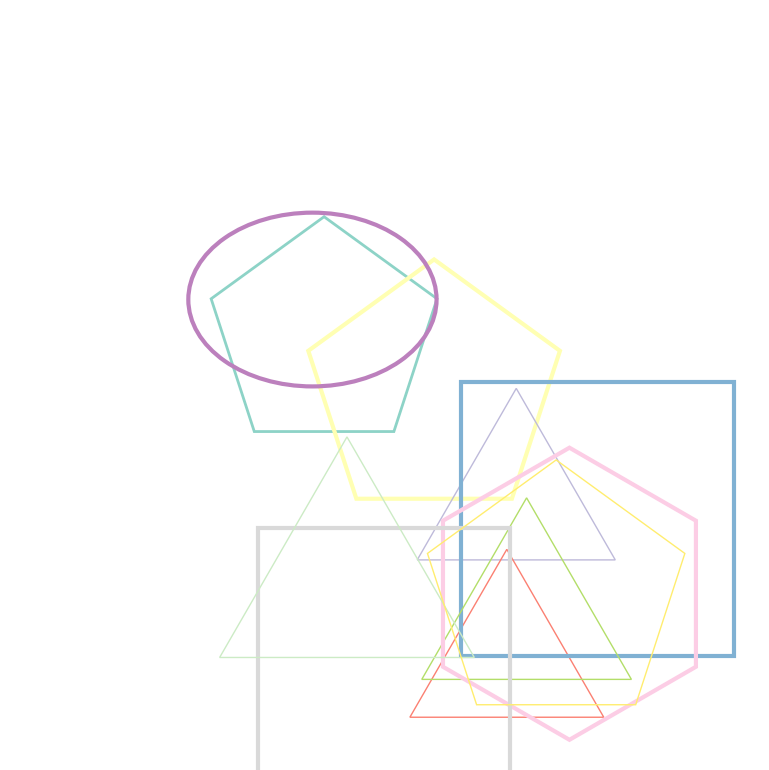[{"shape": "pentagon", "thickness": 1, "radius": 0.77, "center": [0.421, 0.564]}, {"shape": "pentagon", "thickness": 1.5, "radius": 0.86, "center": [0.564, 0.491]}, {"shape": "triangle", "thickness": 0.5, "radius": 0.74, "center": [0.67, 0.347]}, {"shape": "triangle", "thickness": 0.5, "radius": 0.73, "center": [0.658, 0.141]}, {"shape": "square", "thickness": 1.5, "radius": 0.89, "center": [0.776, 0.326]}, {"shape": "triangle", "thickness": 0.5, "radius": 0.79, "center": [0.684, 0.196]}, {"shape": "hexagon", "thickness": 1.5, "radius": 0.95, "center": [0.74, 0.229]}, {"shape": "square", "thickness": 1.5, "radius": 0.82, "center": [0.498, 0.151]}, {"shape": "oval", "thickness": 1.5, "radius": 0.81, "center": [0.406, 0.611]}, {"shape": "triangle", "thickness": 0.5, "radius": 0.95, "center": [0.451, 0.242]}, {"shape": "pentagon", "thickness": 0.5, "radius": 0.88, "center": [0.722, 0.227]}]